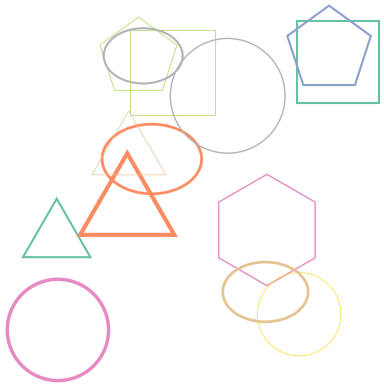[{"shape": "square", "thickness": 1.5, "radius": 0.53, "center": [0.878, 0.838]}, {"shape": "triangle", "thickness": 1.5, "radius": 0.51, "center": [0.147, 0.383]}, {"shape": "oval", "thickness": 2, "radius": 0.65, "center": [0.394, 0.587]}, {"shape": "triangle", "thickness": 3, "radius": 0.71, "center": [0.33, 0.461]}, {"shape": "pentagon", "thickness": 1.5, "radius": 0.57, "center": [0.855, 0.871]}, {"shape": "circle", "thickness": 2.5, "radius": 0.66, "center": [0.15, 0.143]}, {"shape": "hexagon", "thickness": 1, "radius": 0.72, "center": [0.693, 0.403]}, {"shape": "square", "thickness": 0.5, "radius": 0.55, "center": [0.448, 0.812]}, {"shape": "pentagon", "thickness": 0.5, "radius": 0.53, "center": [0.36, 0.85]}, {"shape": "circle", "thickness": 0.5, "radius": 0.54, "center": [0.777, 0.184]}, {"shape": "oval", "thickness": 2, "radius": 0.55, "center": [0.689, 0.242]}, {"shape": "triangle", "thickness": 0.5, "radius": 0.55, "center": [0.335, 0.601]}, {"shape": "circle", "thickness": 1, "radius": 0.75, "center": [0.591, 0.751]}, {"shape": "oval", "thickness": 1.5, "radius": 0.51, "center": [0.372, 0.855]}]